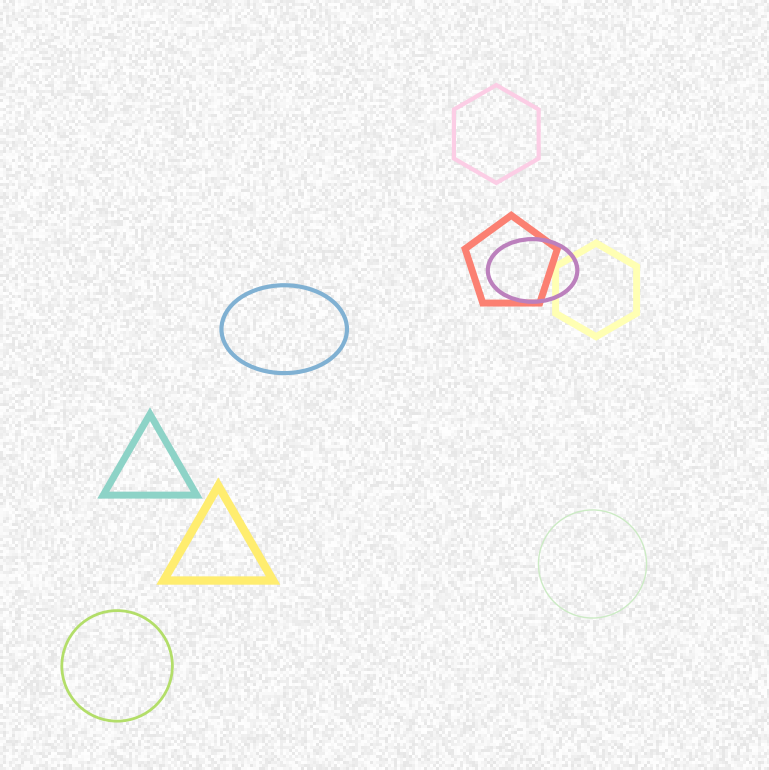[{"shape": "triangle", "thickness": 2.5, "radius": 0.35, "center": [0.195, 0.392]}, {"shape": "hexagon", "thickness": 2.5, "radius": 0.3, "center": [0.774, 0.624]}, {"shape": "pentagon", "thickness": 2.5, "radius": 0.31, "center": [0.664, 0.657]}, {"shape": "oval", "thickness": 1.5, "radius": 0.41, "center": [0.369, 0.572]}, {"shape": "circle", "thickness": 1, "radius": 0.36, "center": [0.152, 0.135]}, {"shape": "hexagon", "thickness": 1.5, "radius": 0.32, "center": [0.645, 0.826]}, {"shape": "oval", "thickness": 1.5, "radius": 0.29, "center": [0.692, 0.649]}, {"shape": "circle", "thickness": 0.5, "radius": 0.35, "center": [0.769, 0.268]}, {"shape": "triangle", "thickness": 3, "radius": 0.41, "center": [0.284, 0.287]}]